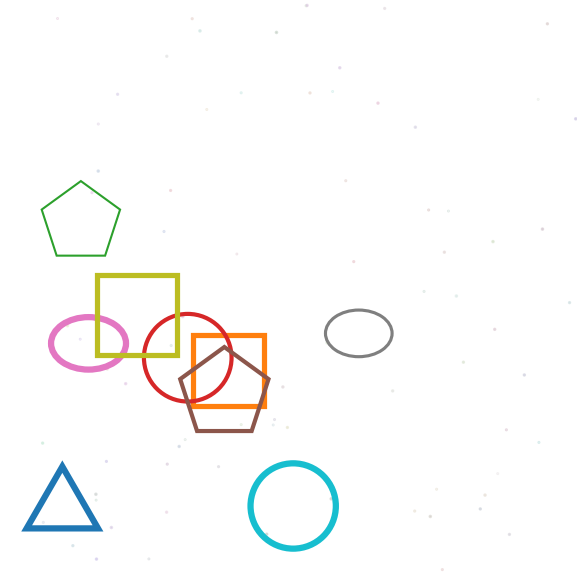[{"shape": "triangle", "thickness": 3, "radius": 0.36, "center": [0.108, 0.12]}, {"shape": "square", "thickness": 2.5, "radius": 0.31, "center": [0.396, 0.358]}, {"shape": "pentagon", "thickness": 1, "radius": 0.36, "center": [0.14, 0.614]}, {"shape": "circle", "thickness": 2, "radius": 0.38, "center": [0.325, 0.38]}, {"shape": "pentagon", "thickness": 2, "radius": 0.4, "center": [0.388, 0.318]}, {"shape": "oval", "thickness": 3, "radius": 0.32, "center": [0.153, 0.405]}, {"shape": "oval", "thickness": 1.5, "radius": 0.29, "center": [0.621, 0.422]}, {"shape": "square", "thickness": 2.5, "radius": 0.35, "center": [0.237, 0.455]}, {"shape": "circle", "thickness": 3, "radius": 0.37, "center": [0.508, 0.123]}]